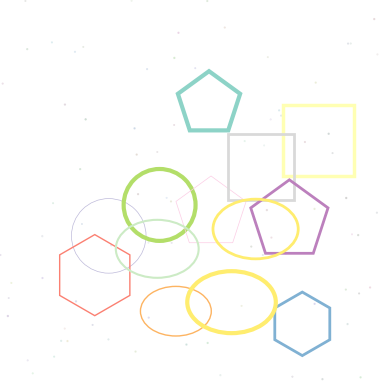[{"shape": "pentagon", "thickness": 3, "radius": 0.42, "center": [0.543, 0.73]}, {"shape": "square", "thickness": 2.5, "radius": 0.46, "center": [0.827, 0.636]}, {"shape": "circle", "thickness": 0.5, "radius": 0.48, "center": [0.282, 0.387]}, {"shape": "hexagon", "thickness": 1, "radius": 0.53, "center": [0.246, 0.285]}, {"shape": "hexagon", "thickness": 2, "radius": 0.41, "center": [0.785, 0.159]}, {"shape": "oval", "thickness": 1, "radius": 0.46, "center": [0.457, 0.192]}, {"shape": "circle", "thickness": 3, "radius": 0.47, "center": [0.415, 0.468]}, {"shape": "pentagon", "thickness": 0.5, "radius": 0.48, "center": [0.548, 0.447]}, {"shape": "square", "thickness": 2, "radius": 0.43, "center": [0.677, 0.566]}, {"shape": "pentagon", "thickness": 2, "radius": 0.53, "center": [0.752, 0.427]}, {"shape": "oval", "thickness": 1.5, "radius": 0.54, "center": [0.408, 0.354]}, {"shape": "oval", "thickness": 3, "radius": 0.57, "center": [0.601, 0.215]}, {"shape": "oval", "thickness": 2, "radius": 0.55, "center": [0.664, 0.405]}]